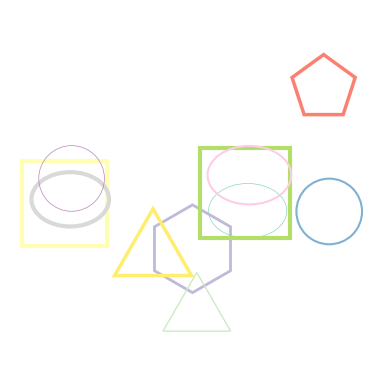[{"shape": "oval", "thickness": 0.5, "radius": 0.51, "center": [0.643, 0.452]}, {"shape": "square", "thickness": 3, "radius": 0.56, "center": [0.168, 0.472]}, {"shape": "hexagon", "thickness": 2, "radius": 0.57, "center": [0.5, 0.354]}, {"shape": "pentagon", "thickness": 2.5, "radius": 0.43, "center": [0.841, 0.772]}, {"shape": "circle", "thickness": 1.5, "radius": 0.43, "center": [0.855, 0.451]}, {"shape": "square", "thickness": 3, "radius": 0.58, "center": [0.637, 0.499]}, {"shape": "oval", "thickness": 1.5, "radius": 0.54, "center": [0.648, 0.545]}, {"shape": "oval", "thickness": 3, "radius": 0.5, "center": [0.182, 0.482]}, {"shape": "circle", "thickness": 0.5, "radius": 0.43, "center": [0.186, 0.536]}, {"shape": "triangle", "thickness": 1, "radius": 0.51, "center": [0.511, 0.191]}, {"shape": "triangle", "thickness": 2.5, "radius": 0.58, "center": [0.397, 0.342]}]